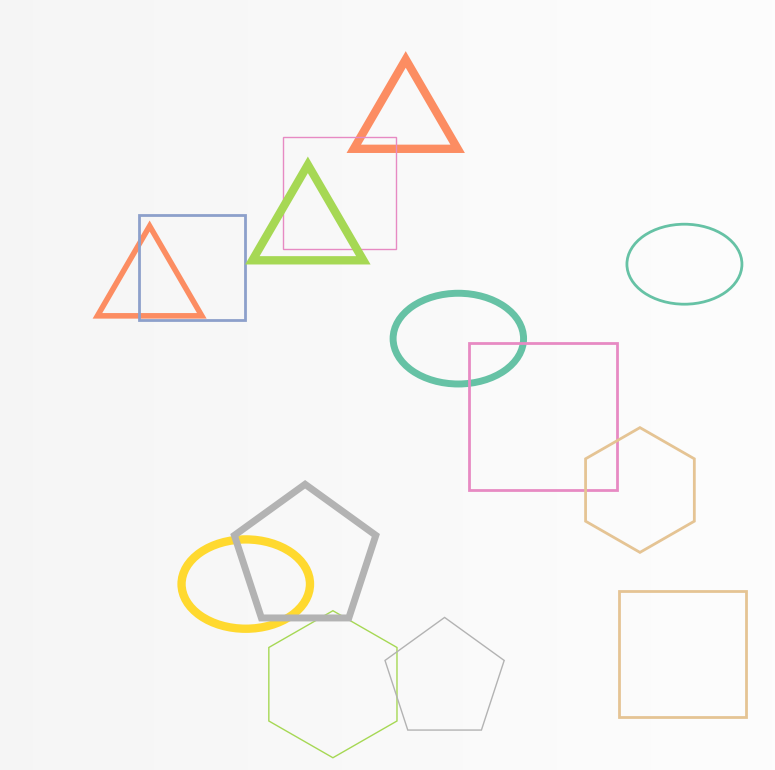[{"shape": "oval", "thickness": 1, "radius": 0.37, "center": [0.883, 0.657]}, {"shape": "oval", "thickness": 2.5, "radius": 0.42, "center": [0.591, 0.56]}, {"shape": "triangle", "thickness": 2, "radius": 0.39, "center": [0.193, 0.629]}, {"shape": "triangle", "thickness": 3, "radius": 0.39, "center": [0.524, 0.845]}, {"shape": "square", "thickness": 1, "radius": 0.34, "center": [0.248, 0.653]}, {"shape": "square", "thickness": 1, "radius": 0.48, "center": [0.701, 0.46]}, {"shape": "square", "thickness": 0.5, "radius": 0.36, "center": [0.438, 0.749]}, {"shape": "hexagon", "thickness": 0.5, "radius": 0.48, "center": [0.43, 0.111]}, {"shape": "triangle", "thickness": 3, "radius": 0.41, "center": [0.397, 0.703]}, {"shape": "oval", "thickness": 3, "radius": 0.41, "center": [0.317, 0.241]}, {"shape": "square", "thickness": 1, "radius": 0.41, "center": [0.88, 0.151]}, {"shape": "hexagon", "thickness": 1, "radius": 0.41, "center": [0.826, 0.364]}, {"shape": "pentagon", "thickness": 2.5, "radius": 0.48, "center": [0.394, 0.275]}, {"shape": "pentagon", "thickness": 0.5, "radius": 0.4, "center": [0.574, 0.117]}]